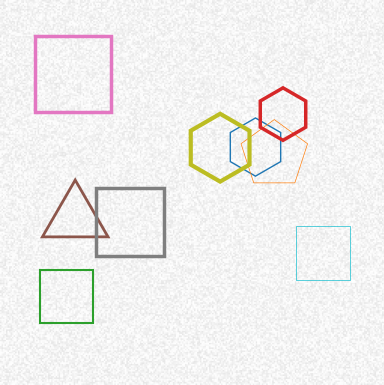[{"shape": "hexagon", "thickness": 1, "radius": 0.38, "center": [0.664, 0.618]}, {"shape": "pentagon", "thickness": 0.5, "radius": 0.45, "center": [0.712, 0.599]}, {"shape": "square", "thickness": 1.5, "radius": 0.34, "center": [0.173, 0.23]}, {"shape": "hexagon", "thickness": 2.5, "radius": 0.34, "center": [0.735, 0.704]}, {"shape": "triangle", "thickness": 2, "radius": 0.49, "center": [0.195, 0.434]}, {"shape": "square", "thickness": 2.5, "radius": 0.49, "center": [0.19, 0.808]}, {"shape": "square", "thickness": 2.5, "radius": 0.44, "center": [0.337, 0.424]}, {"shape": "hexagon", "thickness": 3, "radius": 0.44, "center": [0.572, 0.616]}, {"shape": "square", "thickness": 0.5, "radius": 0.35, "center": [0.839, 0.343]}]